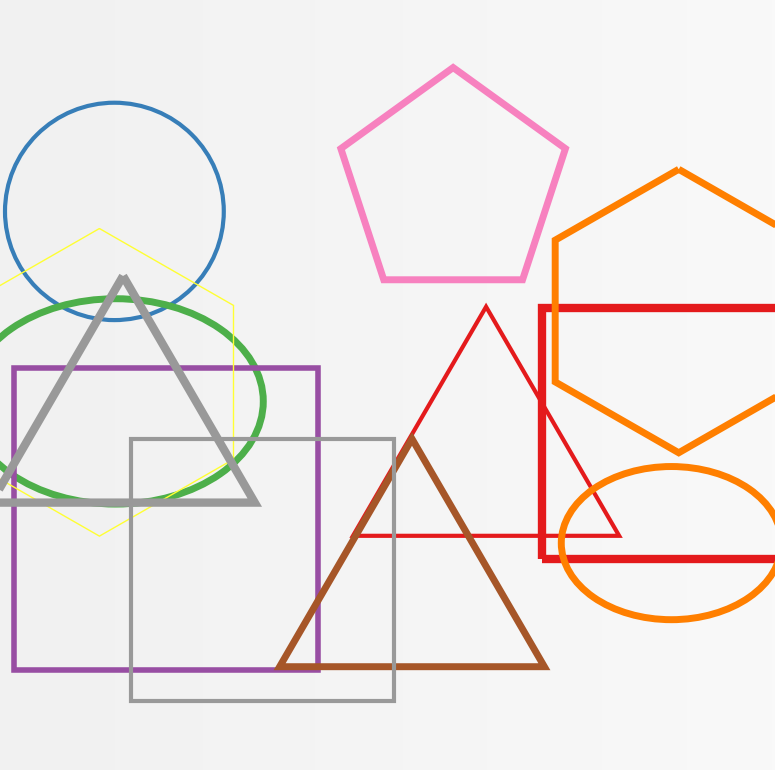[{"shape": "triangle", "thickness": 1.5, "radius": 0.99, "center": [0.627, 0.403]}, {"shape": "square", "thickness": 3, "radius": 0.81, "center": [0.862, 0.437]}, {"shape": "circle", "thickness": 1.5, "radius": 0.71, "center": [0.148, 0.725]}, {"shape": "oval", "thickness": 2.5, "radius": 0.95, "center": [0.149, 0.479]}, {"shape": "square", "thickness": 2, "radius": 0.98, "center": [0.215, 0.326]}, {"shape": "hexagon", "thickness": 2.5, "radius": 0.92, "center": [0.876, 0.596]}, {"shape": "oval", "thickness": 2.5, "radius": 0.71, "center": [0.866, 0.295]}, {"shape": "hexagon", "thickness": 0.5, "radius": 1.0, "center": [0.128, 0.503]}, {"shape": "triangle", "thickness": 2.5, "radius": 0.99, "center": [0.532, 0.233]}, {"shape": "pentagon", "thickness": 2.5, "radius": 0.76, "center": [0.585, 0.76]}, {"shape": "triangle", "thickness": 3, "radius": 0.98, "center": [0.159, 0.445]}, {"shape": "square", "thickness": 1.5, "radius": 0.85, "center": [0.339, 0.259]}]